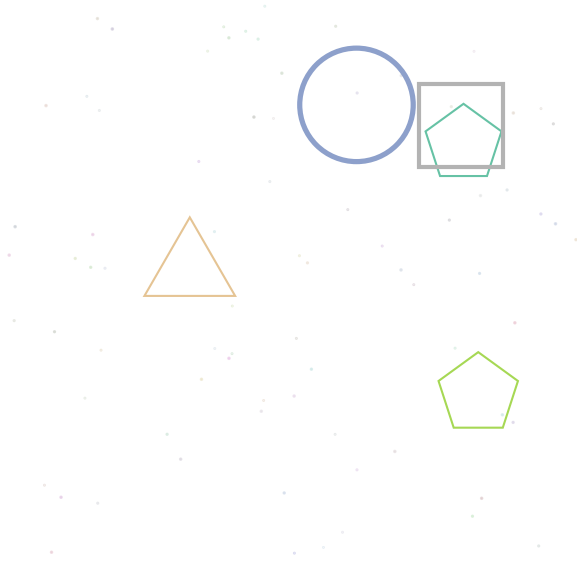[{"shape": "pentagon", "thickness": 1, "radius": 0.35, "center": [0.803, 0.75]}, {"shape": "circle", "thickness": 2.5, "radius": 0.49, "center": [0.617, 0.818]}, {"shape": "pentagon", "thickness": 1, "radius": 0.36, "center": [0.828, 0.317]}, {"shape": "triangle", "thickness": 1, "radius": 0.45, "center": [0.329, 0.532]}, {"shape": "square", "thickness": 2, "radius": 0.36, "center": [0.798, 0.782]}]